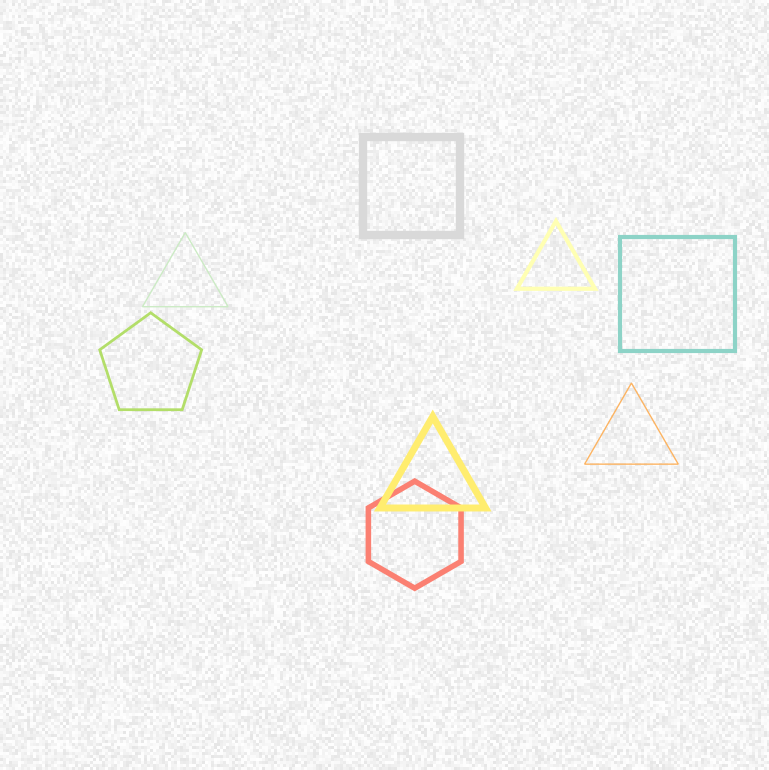[{"shape": "square", "thickness": 1.5, "radius": 0.37, "center": [0.88, 0.618]}, {"shape": "triangle", "thickness": 1.5, "radius": 0.29, "center": [0.722, 0.654]}, {"shape": "hexagon", "thickness": 2, "radius": 0.35, "center": [0.539, 0.306]}, {"shape": "triangle", "thickness": 0.5, "radius": 0.35, "center": [0.82, 0.432]}, {"shape": "pentagon", "thickness": 1, "radius": 0.35, "center": [0.196, 0.524]}, {"shape": "square", "thickness": 3, "radius": 0.32, "center": [0.535, 0.758]}, {"shape": "triangle", "thickness": 0.5, "radius": 0.32, "center": [0.241, 0.634]}, {"shape": "triangle", "thickness": 2.5, "radius": 0.4, "center": [0.562, 0.38]}]